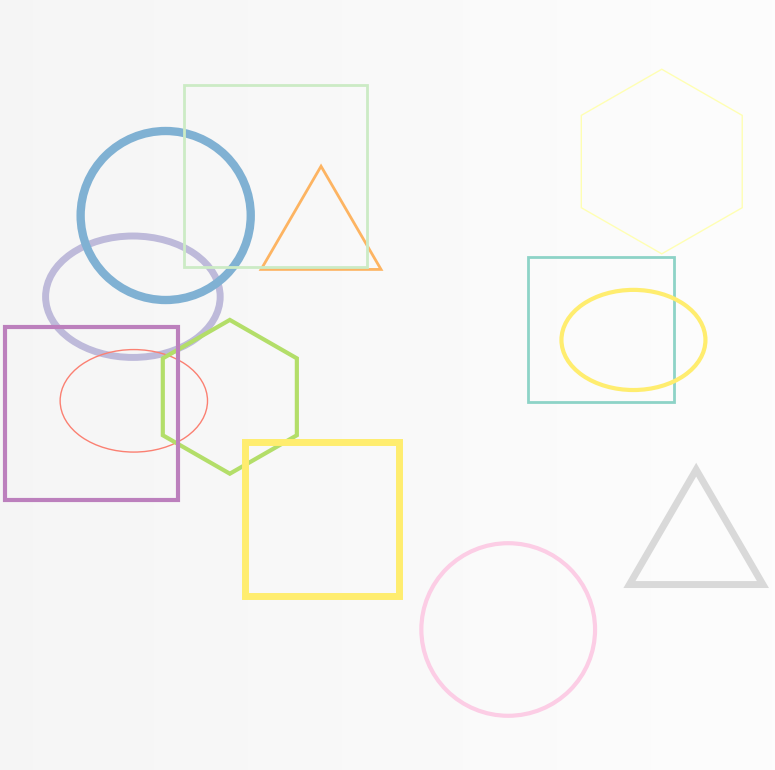[{"shape": "square", "thickness": 1, "radius": 0.47, "center": [0.776, 0.572]}, {"shape": "hexagon", "thickness": 0.5, "radius": 0.6, "center": [0.854, 0.79]}, {"shape": "oval", "thickness": 2.5, "radius": 0.56, "center": [0.171, 0.615]}, {"shape": "oval", "thickness": 0.5, "radius": 0.48, "center": [0.173, 0.479]}, {"shape": "circle", "thickness": 3, "radius": 0.55, "center": [0.214, 0.72]}, {"shape": "triangle", "thickness": 1, "radius": 0.45, "center": [0.414, 0.695]}, {"shape": "hexagon", "thickness": 1.5, "radius": 0.5, "center": [0.297, 0.485]}, {"shape": "circle", "thickness": 1.5, "radius": 0.56, "center": [0.656, 0.182]}, {"shape": "triangle", "thickness": 2.5, "radius": 0.5, "center": [0.898, 0.291]}, {"shape": "square", "thickness": 1.5, "radius": 0.56, "center": [0.118, 0.463]}, {"shape": "square", "thickness": 1, "radius": 0.59, "center": [0.355, 0.772]}, {"shape": "oval", "thickness": 1.5, "radius": 0.46, "center": [0.817, 0.559]}, {"shape": "square", "thickness": 2.5, "radius": 0.5, "center": [0.415, 0.326]}]